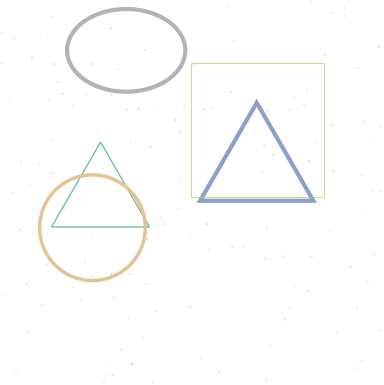[{"shape": "triangle", "thickness": 1, "radius": 0.73, "center": [0.261, 0.484]}, {"shape": "triangle", "thickness": 3, "radius": 0.85, "center": [0.667, 0.563]}, {"shape": "square", "thickness": 0.5, "radius": 0.87, "center": [0.669, 0.662]}, {"shape": "circle", "thickness": 2.5, "radius": 0.69, "center": [0.24, 0.409]}, {"shape": "oval", "thickness": 3, "radius": 0.77, "center": [0.328, 0.869]}]